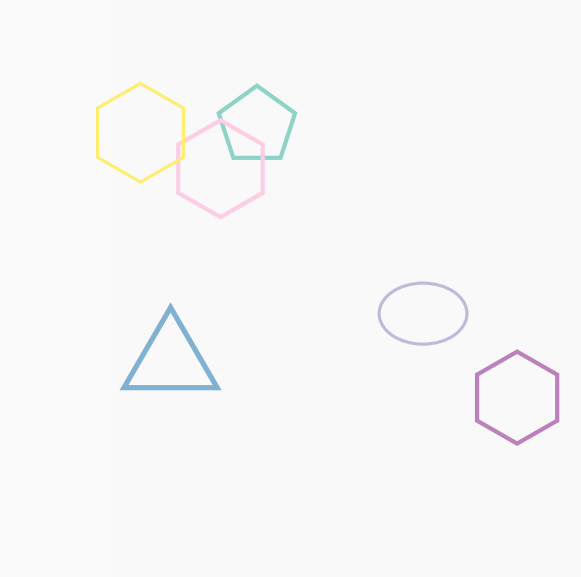[{"shape": "pentagon", "thickness": 2, "radius": 0.35, "center": [0.442, 0.782]}, {"shape": "oval", "thickness": 1.5, "radius": 0.38, "center": [0.728, 0.456]}, {"shape": "triangle", "thickness": 2.5, "radius": 0.46, "center": [0.293, 0.374]}, {"shape": "hexagon", "thickness": 2, "radius": 0.42, "center": [0.379, 0.707]}, {"shape": "hexagon", "thickness": 2, "radius": 0.4, "center": [0.89, 0.311]}, {"shape": "hexagon", "thickness": 1.5, "radius": 0.43, "center": [0.242, 0.769]}]